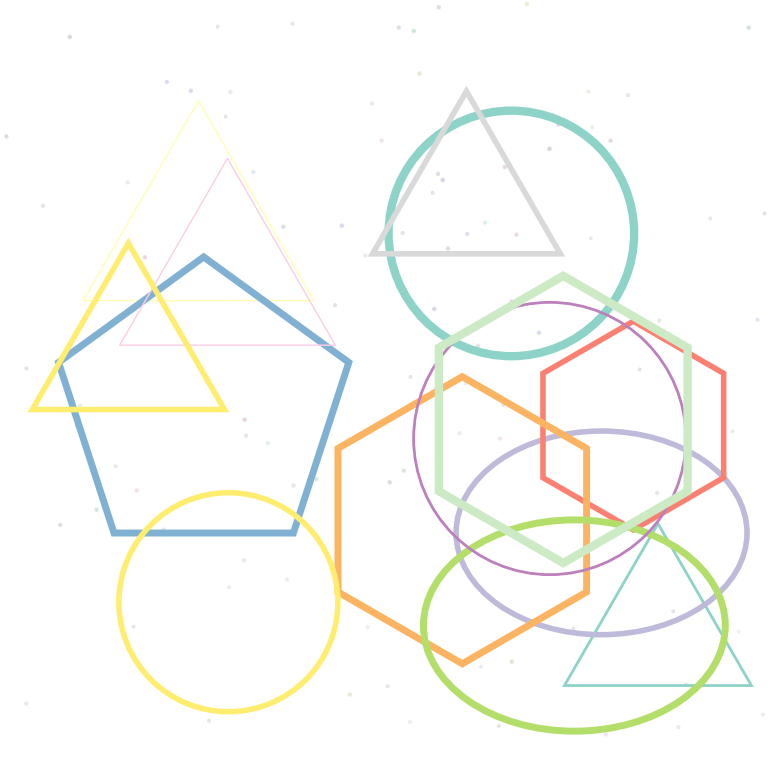[{"shape": "triangle", "thickness": 1, "radius": 0.7, "center": [0.854, 0.18]}, {"shape": "circle", "thickness": 3, "radius": 0.8, "center": [0.664, 0.697]}, {"shape": "triangle", "thickness": 0.5, "radius": 0.86, "center": [0.258, 0.696]}, {"shape": "oval", "thickness": 2, "radius": 0.94, "center": [0.781, 0.308]}, {"shape": "hexagon", "thickness": 2, "radius": 0.68, "center": [0.822, 0.447]}, {"shape": "pentagon", "thickness": 2.5, "radius": 0.99, "center": [0.265, 0.468]}, {"shape": "hexagon", "thickness": 2.5, "radius": 0.93, "center": [0.6, 0.324]}, {"shape": "oval", "thickness": 2.5, "radius": 0.98, "center": [0.746, 0.188]}, {"shape": "triangle", "thickness": 0.5, "radius": 0.81, "center": [0.295, 0.633]}, {"shape": "triangle", "thickness": 2, "radius": 0.7, "center": [0.606, 0.741]}, {"shape": "circle", "thickness": 1, "radius": 0.88, "center": [0.714, 0.431]}, {"shape": "hexagon", "thickness": 3, "radius": 0.93, "center": [0.731, 0.455]}, {"shape": "circle", "thickness": 2, "radius": 0.71, "center": [0.297, 0.218]}, {"shape": "triangle", "thickness": 2, "radius": 0.72, "center": [0.167, 0.54]}]